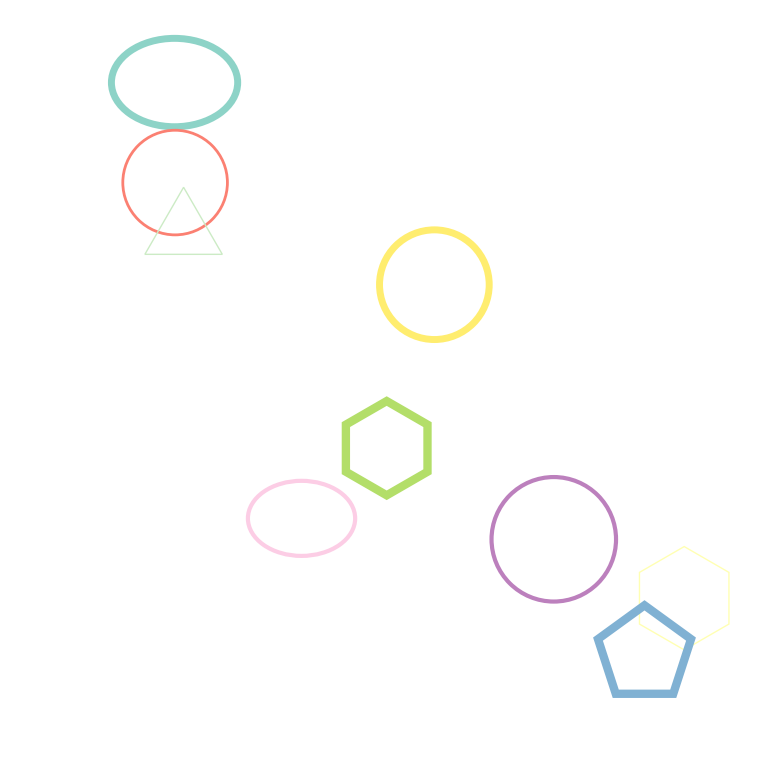[{"shape": "oval", "thickness": 2.5, "radius": 0.41, "center": [0.227, 0.893]}, {"shape": "hexagon", "thickness": 0.5, "radius": 0.34, "center": [0.889, 0.223]}, {"shape": "circle", "thickness": 1, "radius": 0.34, "center": [0.227, 0.763]}, {"shape": "pentagon", "thickness": 3, "radius": 0.32, "center": [0.837, 0.15]}, {"shape": "hexagon", "thickness": 3, "radius": 0.31, "center": [0.502, 0.418]}, {"shape": "oval", "thickness": 1.5, "radius": 0.35, "center": [0.392, 0.327]}, {"shape": "circle", "thickness": 1.5, "radius": 0.4, "center": [0.719, 0.3]}, {"shape": "triangle", "thickness": 0.5, "radius": 0.29, "center": [0.238, 0.699]}, {"shape": "circle", "thickness": 2.5, "radius": 0.36, "center": [0.564, 0.63]}]